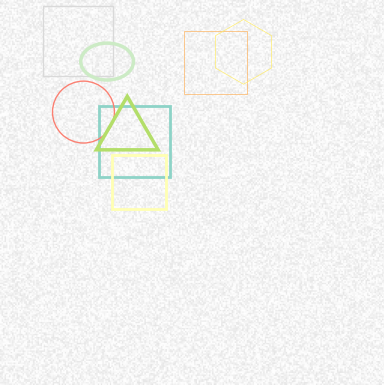[{"shape": "square", "thickness": 2, "radius": 0.46, "center": [0.348, 0.633]}, {"shape": "square", "thickness": 2, "radius": 0.35, "center": [0.361, 0.527]}, {"shape": "circle", "thickness": 1, "radius": 0.4, "center": [0.217, 0.709]}, {"shape": "square", "thickness": 0.5, "radius": 0.4, "center": [0.56, 0.838]}, {"shape": "triangle", "thickness": 2.5, "radius": 0.46, "center": [0.331, 0.657]}, {"shape": "square", "thickness": 1, "radius": 0.45, "center": [0.203, 0.893]}, {"shape": "oval", "thickness": 2.5, "radius": 0.34, "center": [0.278, 0.84]}, {"shape": "hexagon", "thickness": 0.5, "radius": 0.42, "center": [0.633, 0.865]}]